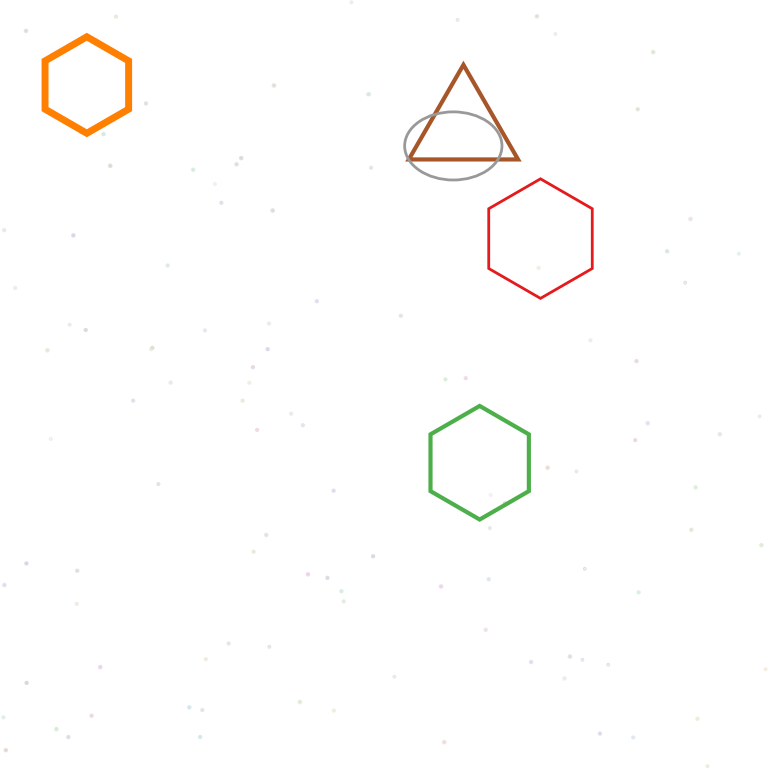[{"shape": "hexagon", "thickness": 1, "radius": 0.39, "center": [0.702, 0.69]}, {"shape": "hexagon", "thickness": 1.5, "radius": 0.37, "center": [0.623, 0.399]}, {"shape": "hexagon", "thickness": 2.5, "radius": 0.31, "center": [0.113, 0.89]}, {"shape": "triangle", "thickness": 1.5, "radius": 0.41, "center": [0.602, 0.834]}, {"shape": "oval", "thickness": 1, "radius": 0.32, "center": [0.589, 0.81]}]